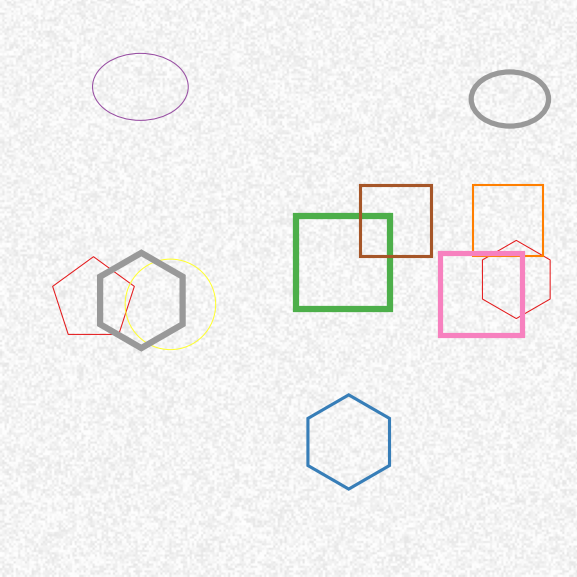[{"shape": "pentagon", "thickness": 0.5, "radius": 0.37, "center": [0.162, 0.48]}, {"shape": "hexagon", "thickness": 0.5, "radius": 0.34, "center": [0.894, 0.515]}, {"shape": "hexagon", "thickness": 1.5, "radius": 0.41, "center": [0.604, 0.234]}, {"shape": "square", "thickness": 3, "radius": 0.4, "center": [0.594, 0.545]}, {"shape": "oval", "thickness": 0.5, "radius": 0.41, "center": [0.243, 0.849]}, {"shape": "square", "thickness": 1, "radius": 0.3, "center": [0.88, 0.617]}, {"shape": "circle", "thickness": 0.5, "radius": 0.39, "center": [0.295, 0.472]}, {"shape": "square", "thickness": 1.5, "radius": 0.31, "center": [0.685, 0.617]}, {"shape": "square", "thickness": 2.5, "radius": 0.36, "center": [0.833, 0.49]}, {"shape": "oval", "thickness": 2.5, "radius": 0.33, "center": [0.883, 0.828]}, {"shape": "hexagon", "thickness": 3, "radius": 0.41, "center": [0.245, 0.479]}]